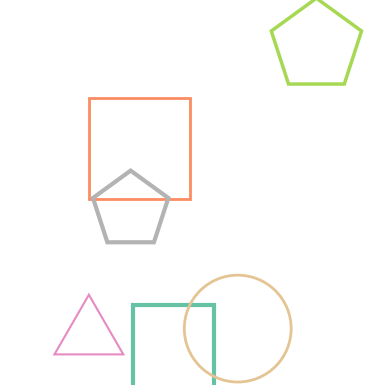[{"shape": "square", "thickness": 3, "radius": 0.53, "center": [0.451, 0.102]}, {"shape": "square", "thickness": 2, "radius": 0.66, "center": [0.362, 0.614]}, {"shape": "triangle", "thickness": 1.5, "radius": 0.52, "center": [0.231, 0.131]}, {"shape": "pentagon", "thickness": 2.5, "radius": 0.62, "center": [0.822, 0.881]}, {"shape": "circle", "thickness": 2, "radius": 0.69, "center": [0.617, 0.147]}, {"shape": "pentagon", "thickness": 3, "radius": 0.51, "center": [0.339, 0.454]}]